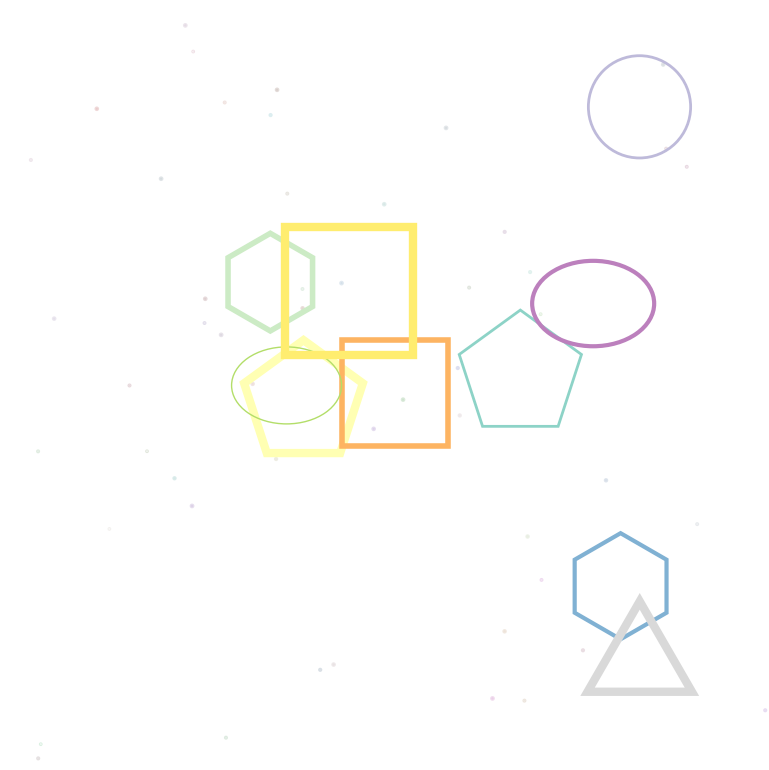[{"shape": "pentagon", "thickness": 1, "radius": 0.42, "center": [0.676, 0.514]}, {"shape": "pentagon", "thickness": 3, "radius": 0.41, "center": [0.394, 0.477]}, {"shape": "circle", "thickness": 1, "radius": 0.33, "center": [0.831, 0.861]}, {"shape": "hexagon", "thickness": 1.5, "radius": 0.34, "center": [0.806, 0.239]}, {"shape": "square", "thickness": 2, "radius": 0.35, "center": [0.513, 0.49]}, {"shape": "oval", "thickness": 0.5, "radius": 0.36, "center": [0.372, 0.499]}, {"shape": "triangle", "thickness": 3, "radius": 0.39, "center": [0.831, 0.141]}, {"shape": "oval", "thickness": 1.5, "radius": 0.4, "center": [0.77, 0.606]}, {"shape": "hexagon", "thickness": 2, "radius": 0.32, "center": [0.351, 0.634]}, {"shape": "square", "thickness": 3, "radius": 0.42, "center": [0.453, 0.623]}]